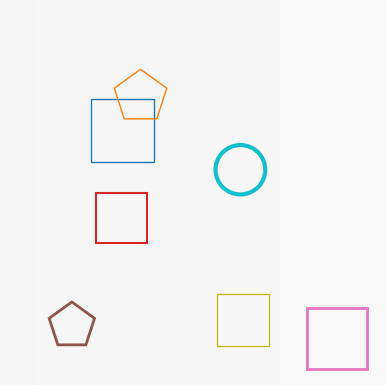[{"shape": "square", "thickness": 1, "radius": 0.4, "center": [0.316, 0.661]}, {"shape": "pentagon", "thickness": 1, "radius": 0.36, "center": [0.363, 0.749]}, {"shape": "square", "thickness": 1.5, "radius": 0.32, "center": [0.314, 0.435]}, {"shape": "pentagon", "thickness": 2, "radius": 0.31, "center": [0.185, 0.154]}, {"shape": "square", "thickness": 2, "radius": 0.39, "center": [0.87, 0.121]}, {"shape": "square", "thickness": 1, "radius": 0.34, "center": [0.628, 0.169]}, {"shape": "circle", "thickness": 3, "radius": 0.32, "center": [0.62, 0.559]}]